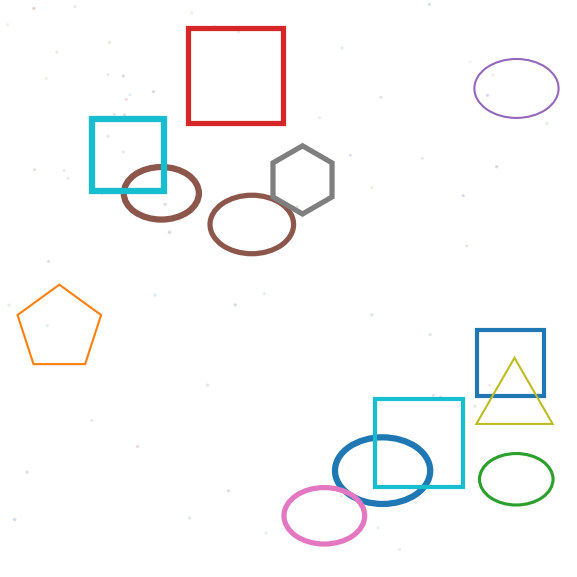[{"shape": "square", "thickness": 2, "radius": 0.29, "center": [0.884, 0.371]}, {"shape": "oval", "thickness": 3, "radius": 0.41, "center": [0.662, 0.184]}, {"shape": "pentagon", "thickness": 1, "radius": 0.38, "center": [0.103, 0.43]}, {"shape": "oval", "thickness": 1.5, "radius": 0.32, "center": [0.894, 0.169]}, {"shape": "square", "thickness": 2.5, "radius": 0.41, "center": [0.408, 0.868]}, {"shape": "oval", "thickness": 1, "radius": 0.36, "center": [0.894, 0.846]}, {"shape": "oval", "thickness": 3, "radius": 0.32, "center": [0.279, 0.664]}, {"shape": "oval", "thickness": 2.5, "radius": 0.36, "center": [0.436, 0.61]}, {"shape": "oval", "thickness": 2.5, "radius": 0.35, "center": [0.562, 0.106]}, {"shape": "hexagon", "thickness": 2.5, "radius": 0.3, "center": [0.524, 0.688]}, {"shape": "triangle", "thickness": 1, "radius": 0.38, "center": [0.891, 0.303]}, {"shape": "square", "thickness": 2, "radius": 0.38, "center": [0.725, 0.232]}, {"shape": "square", "thickness": 3, "radius": 0.31, "center": [0.222, 0.731]}]